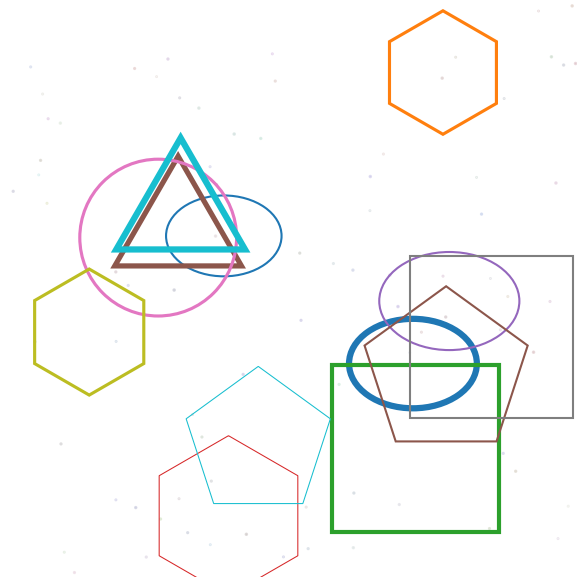[{"shape": "oval", "thickness": 1, "radius": 0.5, "center": [0.388, 0.591]}, {"shape": "oval", "thickness": 3, "radius": 0.55, "center": [0.715, 0.37]}, {"shape": "hexagon", "thickness": 1.5, "radius": 0.53, "center": [0.767, 0.874]}, {"shape": "square", "thickness": 2, "radius": 0.72, "center": [0.719, 0.222]}, {"shape": "hexagon", "thickness": 0.5, "radius": 0.69, "center": [0.396, 0.106]}, {"shape": "oval", "thickness": 1, "radius": 0.61, "center": [0.778, 0.478]}, {"shape": "triangle", "thickness": 2.5, "radius": 0.63, "center": [0.308, 0.602]}, {"shape": "pentagon", "thickness": 1, "radius": 0.74, "center": [0.773, 0.355]}, {"shape": "circle", "thickness": 1.5, "radius": 0.68, "center": [0.274, 0.588]}, {"shape": "square", "thickness": 1, "radius": 0.7, "center": [0.851, 0.416]}, {"shape": "hexagon", "thickness": 1.5, "radius": 0.55, "center": [0.154, 0.424]}, {"shape": "pentagon", "thickness": 0.5, "radius": 0.66, "center": [0.447, 0.233]}, {"shape": "triangle", "thickness": 3, "radius": 0.64, "center": [0.313, 0.632]}]